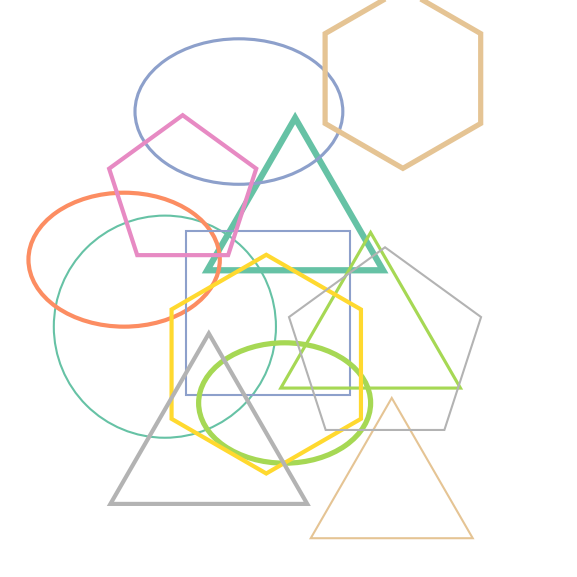[{"shape": "circle", "thickness": 1, "radius": 0.96, "center": [0.286, 0.433]}, {"shape": "triangle", "thickness": 3, "radius": 0.88, "center": [0.511, 0.619]}, {"shape": "oval", "thickness": 2, "radius": 0.83, "center": [0.215, 0.549]}, {"shape": "square", "thickness": 1, "radius": 0.71, "center": [0.464, 0.457]}, {"shape": "oval", "thickness": 1.5, "radius": 0.9, "center": [0.414, 0.806]}, {"shape": "pentagon", "thickness": 2, "radius": 0.67, "center": [0.316, 0.666]}, {"shape": "oval", "thickness": 2.5, "radius": 0.74, "center": [0.493, 0.301]}, {"shape": "triangle", "thickness": 1.5, "radius": 0.9, "center": [0.642, 0.417]}, {"shape": "hexagon", "thickness": 2, "radius": 0.95, "center": [0.461, 0.369]}, {"shape": "hexagon", "thickness": 2.5, "radius": 0.78, "center": [0.698, 0.863]}, {"shape": "triangle", "thickness": 1, "radius": 0.81, "center": [0.678, 0.148]}, {"shape": "triangle", "thickness": 2, "radius": 0.98, "center": [0.362, 0.225]}, {"shape": "pentagon", "thickness": 1, "radius": 0.87, "center": [0.667, 0.396]}]